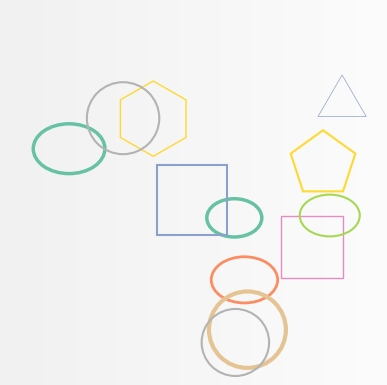[{"shape": "oval", "thickness": 2.5, "radius": 0.46, "center": [0.178, 0.614]}, {"shape": "oval", "thickness": 2.5, "radius": 0.35, "center": [0.605, 0.434]}, {"shape": "oval", "thickness": 2, "radius": 0.43, "center": [0.631, 0.273]}, {"shape": "square", "thickness": 1.5, "radius": 0.46, "center": [0.495, 0.48]}, {"shape": "triangle", "thickness": 0.5, "radius": 0.36, "center": [0.883, 0.733]}, {"shape": "square", "thickness": 1, "radius": 0.4, "center": [0.805, 0.359]}, {"shape": "oval", "thickness": 1.5, "radius": 0.39, "center": [0.851, 0.44]}, {"shape": "hexagon", "thickness": 1, "radius": 0.49, "center": [0.395, 0.692]}, {"shape": "pentagon", "thickness": 1.5, "radius": 0.44, "center": [0.834, 0.574]}, {"shape": "circle", "thickness": 3, "radius": 0.5, "center": [0.639, 0.144]}, {"shape": "circle", "thickness": 1.5, "radius": 0.44, "center": [0.607, 0.11]}, {"shape": "circle", "thickness": 1.5, "radius": 0.47, "center": [0.318, 0.693]}]